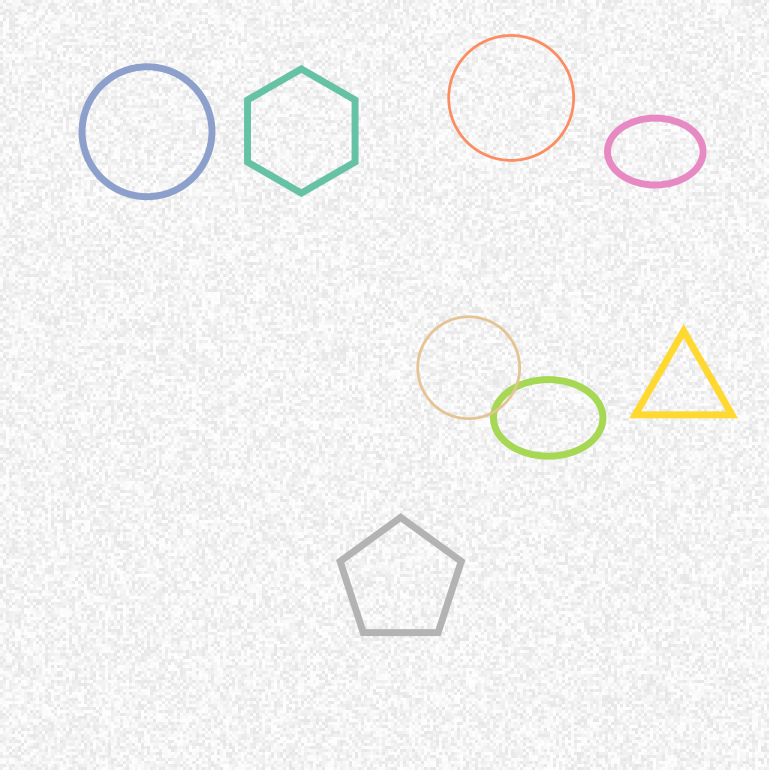[{"shape": "hexagon", "thickness": 2.5, "radius": 0.4, "center": [0.391, 0.83]}, {"shape": "circle", "thickness": 1, "radius": 0.41, "center": [0.664, 0.873]}, {"shape": "circle", "thickness": 2.5, "radius": 0.42, "center": [0.191, 0.829]}, {"shape": "oval", "thickness": 2.5, "radius": 0.31, "center": [0.851, 0.803]}, {"shape": "oval", "thickness": 2.5, "radius": 0.36, "center": [0.712, 0.457]}, {"shape": "triangle", "thickness": 2.5, "radius": 0.36, "center": [0.888, 0.498]}, {"shape": "circle", "thickness": 1, "radius": 0.33, "center": [0.609, 0.522]}, {"shape": "pentagon", "thickness": 2.5, "radius": 0.41, "center": [0.52, 0.245]}]